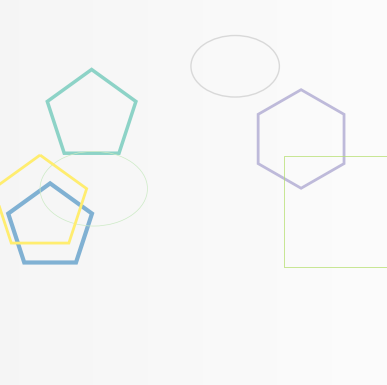[{"shape": "pentagon", "thickness": 2.5, "radius": 0.6, "center": [0.236, 0.699]}, {"shape": "hexagon", "thickness": 2, "radius": 0.64, "center": [0.777, 0.639]}, {"shape": "pentagon", "thickness": 3, "radius": 0.57, "center": [0.129, 0.41]}, {"shape": "square", "thickness": 0.5, "radius": 0.72, "center": [0.879, 0.451]}, {"shape": "oval", "thickness": 1, "radius": 0.57, "center": [0.607, 0.828]}, {"shape": "oval", "thickness": 0.5, "radius": 0.69, "center": [0.242, 0.51]}, {"shape": "pentagon", "thickness": 2, "radius": 0.63, "center": [0.103, 0.471]}]